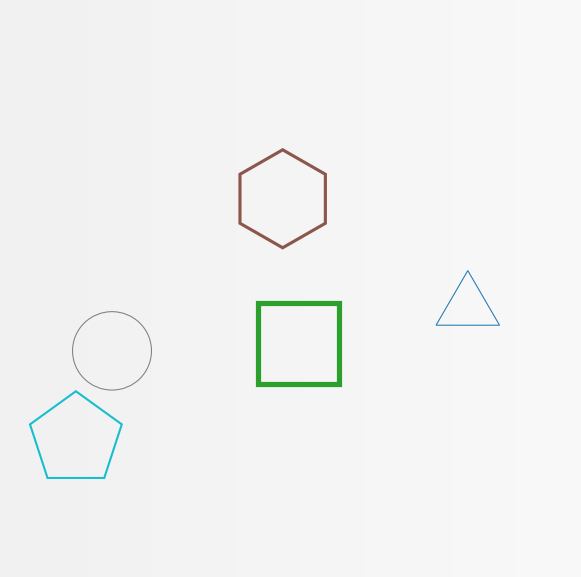[{"shape": "triangle", "thickness": 0.5, "radius": 0.32, "center": [0.805, 0.468]}, {"shape": "square", "thickness": 2.5, "radius": 0.35, "center": [0.513, 0.404]}, {"shape": "hexagon", "thickness": 1.5, "radius": 0.42, "center": [0.486, 0.655]}, {"shape": "circle", "thickness": 0.5, "radius": 0.34, "center": [0.193, 0.392]}, {"shape": "pentagon", "thickness": 1, "radius": 0.42, "center": [0.131, 0.239]}]